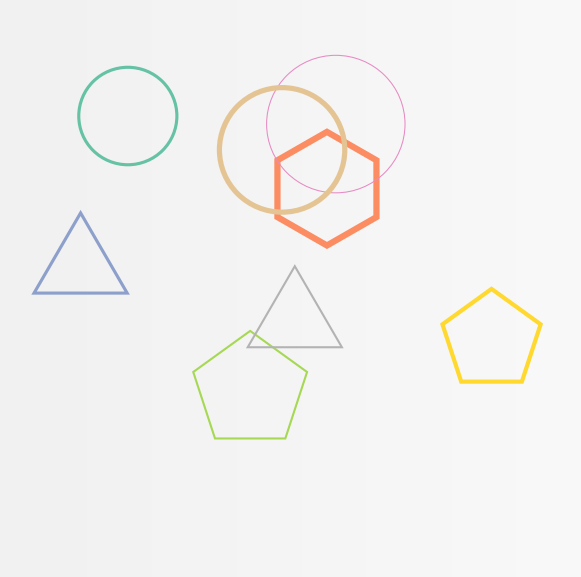[{"shape": "circle", "thickness": 1.5, "radius": 0.42, "center": [0.22, 0.798]}, {"shape": "hexagon", "thickness": 3, "radius": 0.49, "center": [0.563, 0.672]}, {"shape": "triangle", "thickness": 1.5, "radius": 0.46, "center": [0.139, 0.538]}, {"shape": "circle", "thickness": 0.5, "radius": 0.6, "center": [0.578, 0.784]}, {"shape": "pentagon", "thickness": 1, "radius": 0.51, "center": [0.43, 0.323]}, {"shape": "pentagon", "thickness": 2, "radius": 0.44, "center": [0.846, 0.41]}, {"shape": "circle", "thickness": 2.5, "radius": 0.54, "center": [0.485, 0.74]}, {"shape": "triangle", "thickness": 1, "radius": 0.47, "center": [0.507, 0.445]}]